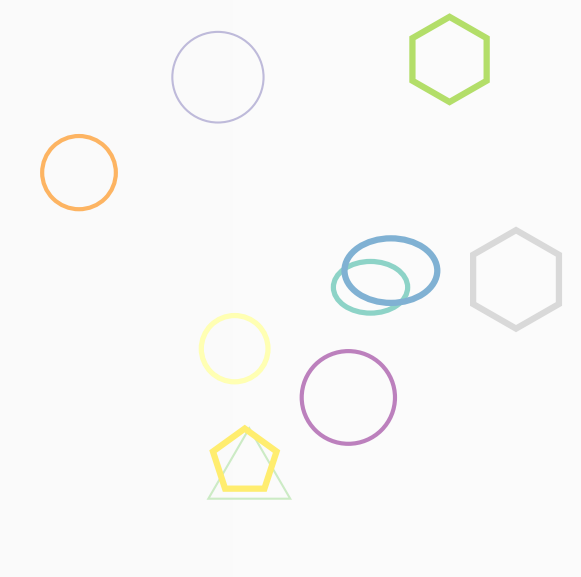[{"shape": "oval", "thickness": 2.5, "radius": 0.32, "center": [0.637, 0.502]}, {"shape": "circle", "thickness": 2.5, "radius": 0.29, "center": [0.404, 0.395]}, {"shape": "circle", "thickness": 1, "radius": 0.39, "center": [0.375, 0.865]}, {"shape": "oval", "thickness": 3, "radius": 0.4, "center": [0.672, 0.531]}, {"shape": "circle", "thickness": 2, "radius": 0.32, "center": [0.136, 0.7]}, {"shape": "hexagon", "thickness": 3, "radius": 0.37, "center": [0.773, 0.896]}, {"shape": "hexagon", "thickness": 3, "radius": 0.43, "center": [0.888, 0.515]}, {"shape": "circle", "thickness": 2, "radius": 0.4, "center": [0.599, 0.311]}, {"shape": "triangle", "thickness": 1, "radius": 0.41, "center": [0.429, 0.176]}, {"shape": "pentagon", "thickness": 3, "radius": 0.29, "center": [0.421, 0.2]}]